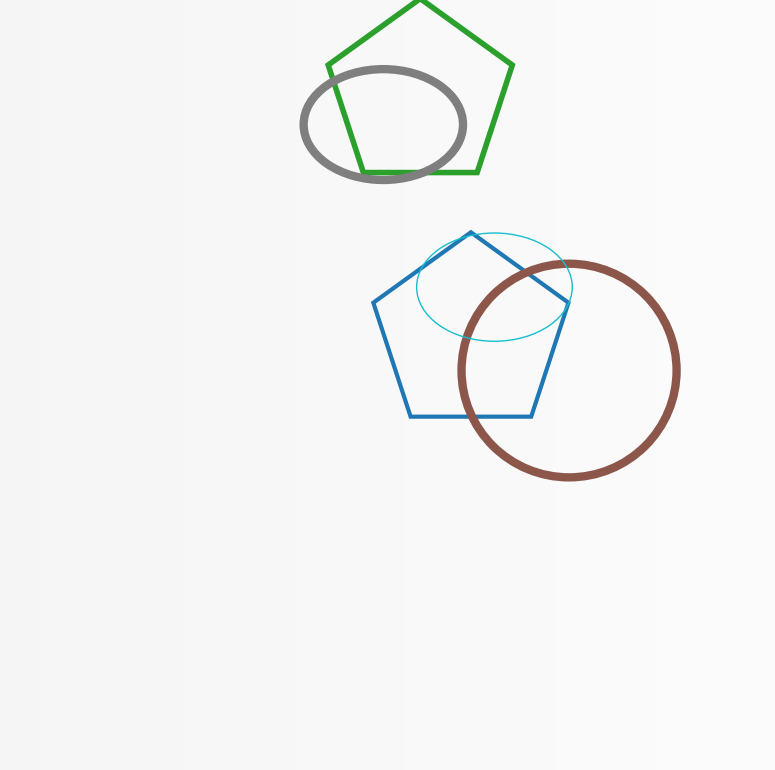[{"shape": "pentagon", "thickness": 1.5, "radius": 0.66, "center": [0.608, 0.566]}, {"shape": "pentagon", "thickness": 2, "radius": 0.62, "center": [0.542, 0.877]}, {"shape": "circle", "thickness": 3, "radius": 0.69, "center": [0.734, 0.519]}, {"shape": "oval", "thickness": 3, "radius": 0.51, "center": [0.495, 0.838]}, {"shape": "oval", "thickness": 0.5, "radius": 0.5, "center": [0.638, 0.627]}]